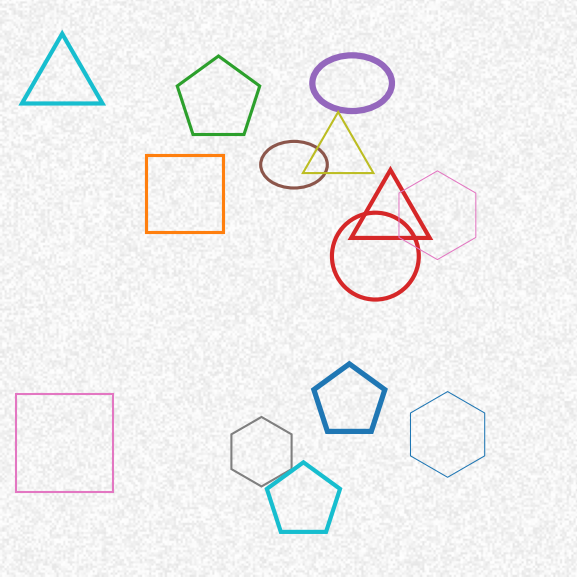[{"shape": "hexagon", "thickness": 0.5, "radius": 0.37, "center": [0.775, 0.247]}, {"shape": "pentagon", "thickness": 2.5, "radius": 0.32, "center": [0.605, 0.304]}, {"shape": "square", "thickness": 1.5, "radius": 0.33, "center": [0.319, 0.665]}, {"shape": "pentagon", "thickness": 1.5, "radius": 0.38, "center": [0.378, 0.827]}, {"shape": "circle", "thickness": 2, "radius": 0.38, "center": [0.65, 0.556]}, {"shape": "triangle", "thickness": 2, "radius": 0.39, "center": [0.676, 0.626]}, {"shape": "oval", "thickness": 3, "radius": 0.34, "center": [0.61, 0.855]}, {"shape": "oval", "thickness": 1.5, "radius": 0.29, "center": [0.509, 0.714]}, {"shape": "hexagon", "thickness": 0.5, "radius": 0.38, "center": [0.757, 0.626]}, {"shape": "square", "thickness": 1, "radius": 0.42, "center": [0.112, 0.233]}, {"shape": "hexagon", "thickness": 1, "radius": 0.3, "center": [0.453, 0.217]}, {"shape": "triangle", "thickness": 1, "radius": 0.35, "center": [0.586, 0.735]}, {"shape": "pentagon", "thickness": 2, "radius": 0.33, "center": [0.525, 0.132]}, {"shape": "triangle", "thickness": 2, "radius": 0.4, "center": [0.108, 0.86]}]